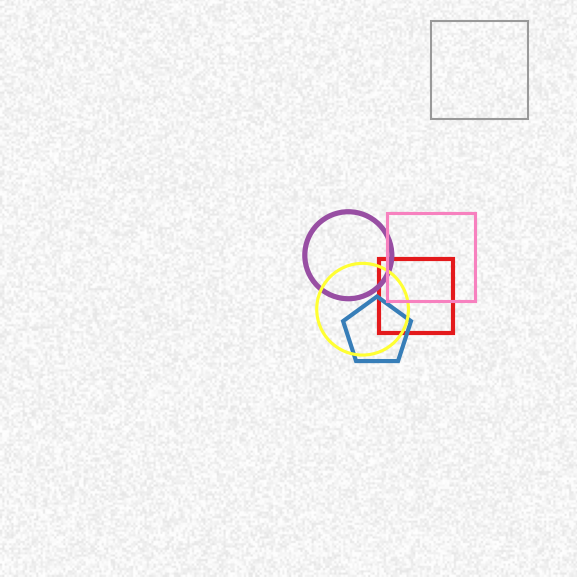[{"shape": "square", "thickness": 2, "radius": 0.32, "center": [0.72, 0.486]}, {"shape": "pentagon", "thickness": 2, "radius": 0.31, "center": [0.653, 0.424]}, {"shape": "circle", "thickness": 2.5, "radius": 0.38, "center": [0.603, 0.557]}, {"shape": "circle", "thickness": 1.5, "radius": 0.4, "center": [0.628, 0.464]}, {"shape": "square", "thickness": 1.5, "radius": 0.38, "center": [0.746, 0.554]}, {"shape": "square", "thickness": 1, "radius": 0.42, "center": [0.83, 0.878]}]